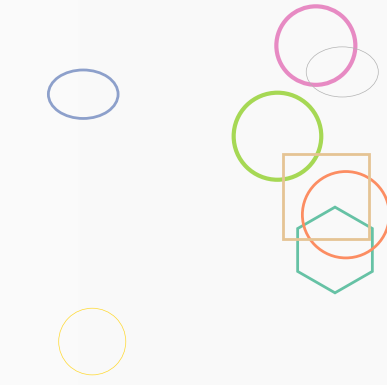[{"shape": "hexagon", "thickness": 2, "radius": 0.56, "center": [0.865, 0.351]}, {"shape": "circle", "thickness": 2, "radius": 0.56, "center": [0.892, 0.442]}, {"shape": "oval", "thickness": 2, "radius": 0.45, "center": [0.215, 0.755]}, {"shape": "circle", "thickness": 3, "radius": 0.51, "center": [0.815, 0.882]}, {"shape": "circle", "thickness": 3, "radius": 0.57, "center": [0.716, 0.646]}, {"shape": "circle", "thickness": 0.5, "radius": 0.43, "center": [0.238, 0.113]}, {"shape": "square", "thickness": 2, "radius": 0.56, "center": [0.841, 0.489]}, {"shape": "oval", "thickness": 0.5, "radius": 0.47, "center": [0.883, 0.813]}]